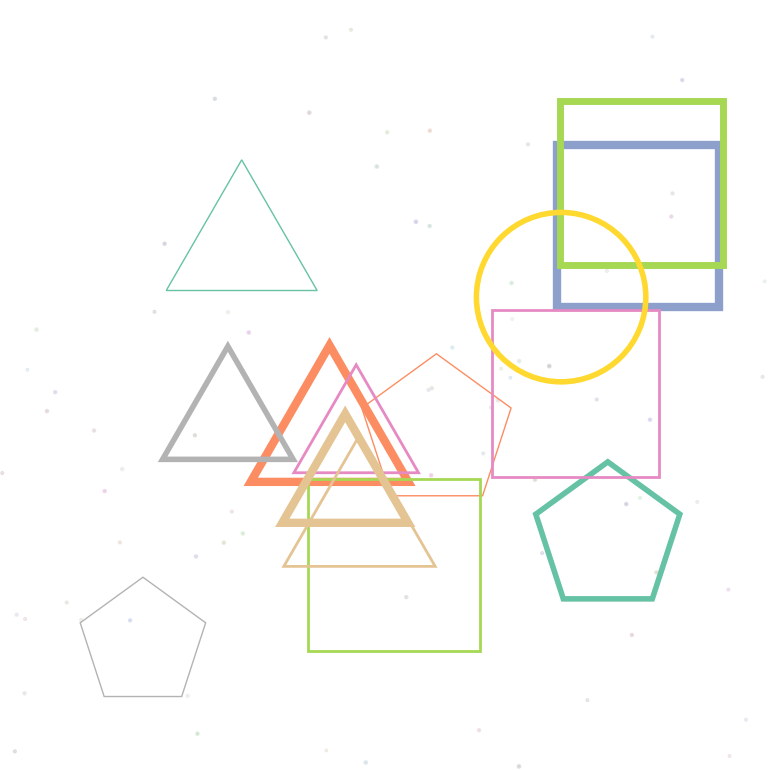[{"shape": "pentagon", "thickness": 2, "radius": 0.49, "center": [0.789, 0.302]}, {"shape": "triangle", "thickness": 0.5, "radius": 0.57, "center": [0.314, 0.679]}, {"shape": "triangle", "thickness": 3, "radius": 0.59, "center": [0.428, 0.433]}, {"shape": "pentagon", "thickness": 0.5, "radius": 0.51, "center": [0.567, 0.439]}, {"shape": "square", "thickness": 3, "radius": 0.53, "center": [0.828, 0.707]}, {"shape": "triangle", "thickness": 1, "radius": 0.47, "center": [0.463, 0.433]}, {"shape": "square", "thickness": 1, "radius": 0.54, "center": [0.748, 0.489]}, {"shape": "square", "thickness": 1, "radius": 0.56, "center": [0.512, 0.266]}, {"shape": "square", "thickness": 2.5, "radius": 0.53, "center": [0.833, 0.762]}, {"shape": "circle", "thickness": 2, "radius": 0.55, "center": [0.729, 0.614]}, {"shape": "triangle", "thickness": 3, "radius": 0.47, "center": [0.448, 0.368]}, {"shape": "triangle", "thickness": 1, "radius": 0.57, "center": [0.467, 0.321]}, {"shape": "triangle", "thickness": 2, "radius": 0.49, "center": [0.296, 0.452]}, {"shape": "pentagon", "thickness": 0.5, "radius": 0.43, "center": [0.186, 0.165]}]